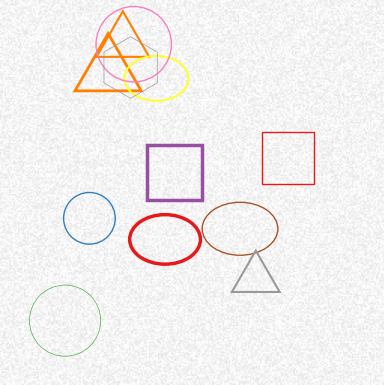[{"shape": "oval", "thickness": 2.5, "radius": 0.46, "center": [0.429, 0.378]}, {"shape": "square", "thickness": 1, "radius": 0.34, "center": [0.749, 0.589]}, {"shape": "circle", "thickness": 1, "radius": 0.34, "center": [0.232, 0.433]}, {"shape": "circle", "thickness": 0.5, "radius": 0.46, "center": [0.169, 0.167]}, {"shape": "square", "thickness": 2.5, "radius": 0.36, "center": [0.452, 0.552]}, {"shape": "triangle", "thickness": 2, "radius": 0.5, "center": [0.281, 0.814]}, {"shape": "triangle", "thickness": 1.5, "radius": 0.39, "center": [0.319, 0.892]}, {"shape": "oval", "thickness": 1.5, "radius": 0.42, "center": [0.406, 0.796]}, {"shape": "oval", "thickness": 1, "radius": 0.49, "center": [0.623, 0.406]}, {"shape": "circle", "thickness": 1, "radius": 0.49, "center": [0.347, 0.885]}, {"shape": "triangle", "thickness": 1.5, "radius": 0.36, "center": [0.664, 0.277]}, {"shape": "hexagon", "thickness": 0.5, "radius": 0.4, "center": [0.339, 0.825]}]